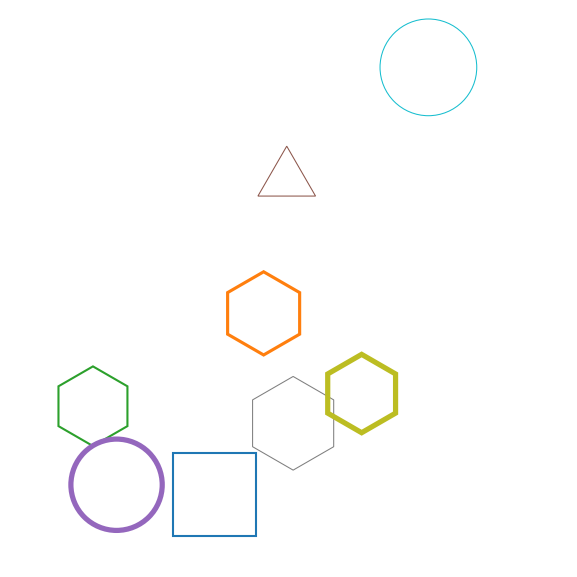[{"shape": "square", "thickness": 1, "radius": 0.36, "center": [0.371, 0.143]}, {"shape": "hexagon", "thickness": 1.5, "radius": 0.36, "center": [0.457, 0.456]}, {"shape": "hexagon", "thickness": 1, "radius": 0.34, "center": [0.161, 0.296]}, {"shape": "circle", "thickness": 2.5, "radius": 0.4, "center": [0.202, 0.16]}, {"shape": "triangle", "thickness": 0.5, "radius": 0.29, "center": [0.497, 0.688]}, {"shape": "hexagon", "thickness": 0.5, "radius": 0.41, "center": [0.508, 0.266]}, {"shape": "hexagon", "thickness": 2.5, "radius": 0.34, "center": [0.626, 0.318]}, {"shape": "circle", "thickness": 0.5, "radius": 0.42, "center": [0.742, 0.883]}]